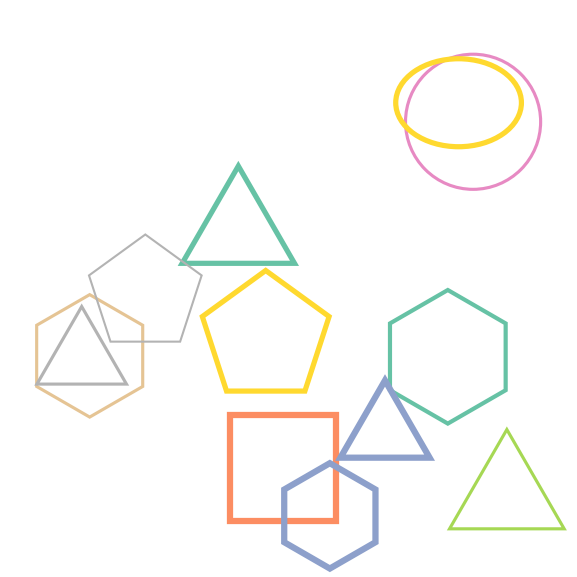[{"shape": "triangle", "thickness": 2.5, "radius": 0.56, "center": [0.413, 0.599]}, {"shape": "hexagon", "thickness": 2, "radius": 0.58, "center": [0.775, 0.381]}, {"shape": "square", "thickness": 3, "radius": 0.46, "center": [0.491, 0.189]}, {"shape": "hexagon", "thickness": 3, "radius": 0.46, "center": [0.571, 0.106]}, {"shape": "triangle", "thickness": 3, "radius": 0.45, "center": [0.667, 0.251]}, {"shape": "circle", "thickness": 1.5, "radius": 0.58, "center": [0.819, 0.788]}, {"shape": "triangle", "thickness": 1.5, "radius": 0.57, "center": [0.878, 0.141]}, {"shape": "oval", "thickness": 2.5, "radius": 0.54, "center": [0.794, 0.821]}, {"shape": "pentagon", "thickness": 2.5, "radius": 0.58, "center": [0.46, 0.415]}, {"shape": "hexagon", "thickness": 1.5, "radius": 0.53, "center": [0.155, 0.383]}, {"shape": "pentagon", "thickness": 1, "radius": 0.51, "center": [0.252, 0.491]}, {"shape": "triangle", "thickness": 1.5, "radius": 0.45, "center": [0.141, 0.379]}]